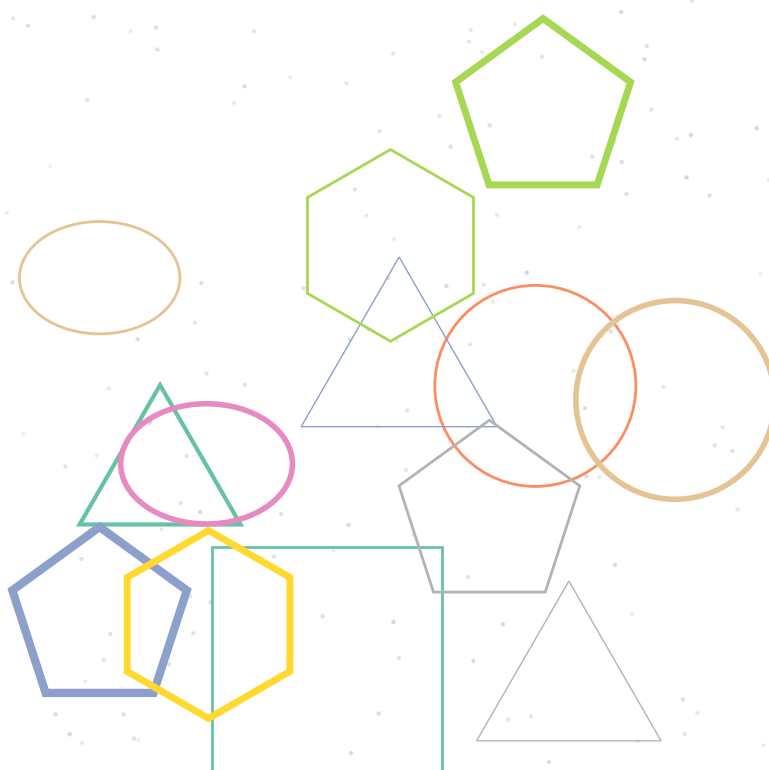[{"shape": "square", "thickness": 1, "radius": 0.75, "center": [0.425, 0.14]}, {"shape": "triangle", "thickness": 1.5, "radius": 0.6, "center": [0.208, 0.379]}, {"shape": "circle", "thickness": 1, "radius": 0.65, "center": [0.695, 0.499]}, {"shape": "triangle", "thickness": 0.5, "radius": 0.73, "center": [0.518, 0.519]}, {"shape": "pentagon", "thickness": 3, "radius": 0.6, "center": [0.129, 0.196]}, {"shape": "oval", "thickness": 2, "radius": 0.56, "center": [0.268, 0.398]}, {"shape": "hexagon", "thickness": 1, "radius": 0.62, "center": [0.507, 0.681]}, {"shape": "pentagon", "thickness": 2.5, "radius": 0.6, "center": [0.705, 0.856]}, {"shape": "hexagon", "thickness": 2.5, "radius": 0.61, "center": [0.271, 0.189]}, {"shape": "circle", "thickness": 2, "radius": 0.65, "center": [0.877, 0.481]}, {"shape": "oval", "thickness": 1, "radius": 0.52, "center": [0.129, 0.639]}, {"shape": "triangle", "thickness": 0.5, "radius": 0.69, "center": [0.739, 0.107]}, {"shape": "pentagon", "thickness": 1, "radius": 0.62, "center": [0.636, 0.331]}]